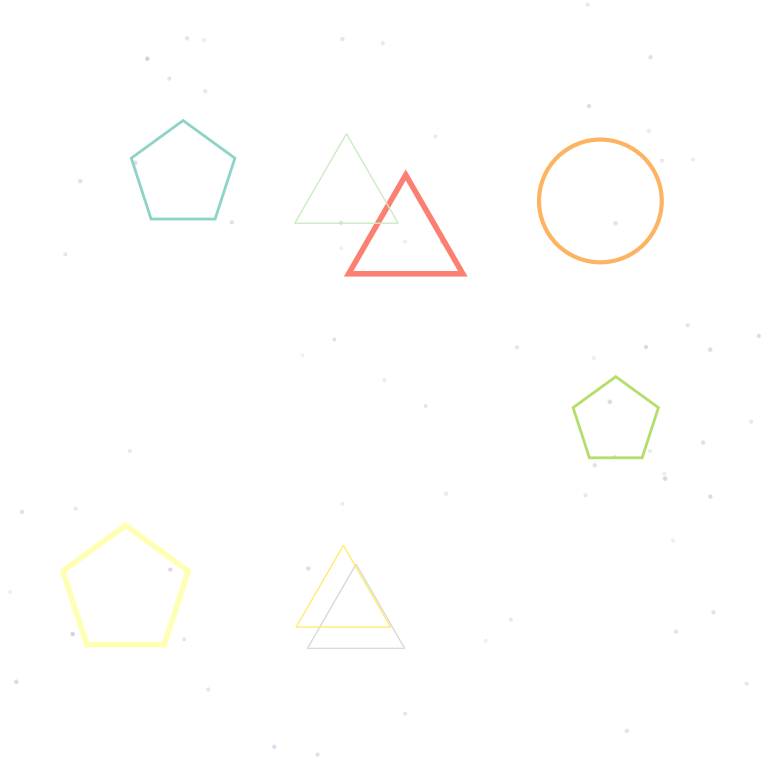[{"shape": "pentagon", "thickness": 1, "radius": 0.35, "center": [0.238, 0.773]}, {"shape": "pentagon", "thickness": 2, "radius": 0.43, "center": [0.163, 0.232]}, {"shape": "triangle", "thickness": 2, "radius": 0.43, "center": [0.527, 0.687]}, {"shape": "circle", "thickness": 1.5, "radius": 0.4, "center": [0.78, 0.739]}, {"shape": "pentagon", "thickness": 1, "radius": 0.29, "center": [0.8, 0.453]}, {"shape": "triangle", "thickness": 0.5, "radius": 0.36, "center": [0.462, 0.194]}, {"shape": "triangle", "thickness": 0.5, "radius": 0.39, "center": [0.45, 0.749]}, {"shape": "triangle", "thickness": 0.5, "radius": 0.35, "center": [0.446, 0.221]}]